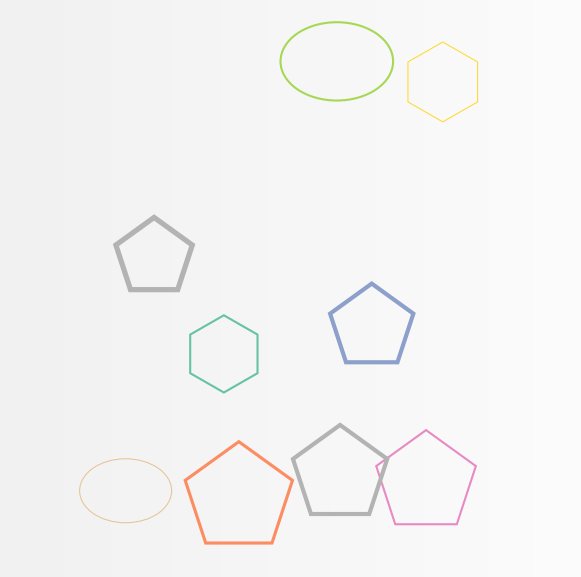[{"shape": "hexagon", "thickness": 1, "radius": 0.33, "center": [0.385, 0.386]}, {"shape": "pentagon", "thickness": 1.5, "radius": 0.49, "center": [0.411, 0.137]}, {"shape": "pentagon", "thickness": 2, "radius": 0.38, "center": [0.64, 0.433]}, {"shape": "pentagon", "thickness": 1, "radius": 0.45, "center": [0.733, 0.164]}, {"shape": "oval", "thickness": 1, "radius": 0.48, "center": [0.579, 0.893]}, {"shape": "hexagon", "thickness": 0.5, "radius": 0.35, "center": [0.762, 0.857]}, {"shape": "oval", "thickness": 0.5, "radius": 0.4, "center": [0.216, 0.149]}, {"shape": "pentagon", "thickness": 2, "radius": 0.43, "center": [0.585, 0.178]}, {"shape": "pentagon", "thickness": 2.5, "radius": 0.35, "center": [0.265, 0.553]}]